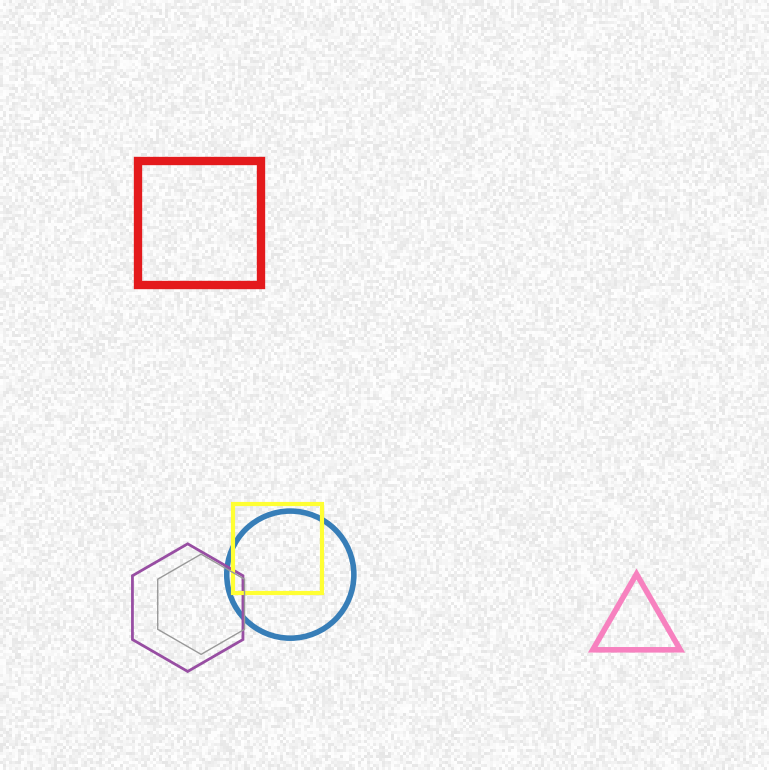[{"shape": "square", "thickness": 3, "radius": 0.4, "center": [0.259, 0.71]}, {"shape": "circle", "thickness": 2, "radius": 0.41, "center": [0.377, 0.254]}, {"shape": "hexagon", "thickness": 1, "radius": 0.41, "center": [0.244, 0.211]}, {"shape": "square", "thickness": 1.5, "radius": 0.29, "center": [0.36, 0.288]}, {"shape": "triangle", "thickness": 2, "radius": 0.33, "center": [0.827, 0.189]}, {"shape": "hexagon", "thickness": 0.5, "radius": 0.33, "center": [0.261, 0.215]}]